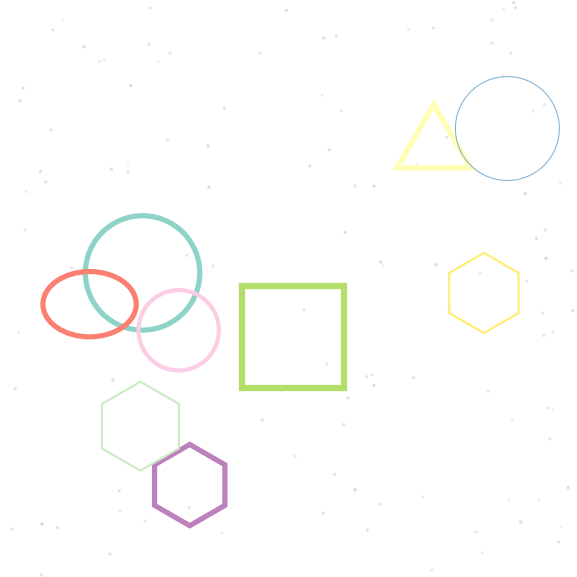[{"shape": "circle", "thickness": 2.5, "radius": 0.5, "center": [0.247, 0.527]}, {"shape": "triangle", "thickness": 2.5, "radius": 0.37, "center": [0.751, 0.745]}, {"shape": "oval", "thickness": 2.5, "radius": 0.4, "center": [0.155, 0.472]}, {"shape": "circle", "thickness": 0.5, "radius": 0.45, "center": [0.879, 0.777]}, {"shape": "square", "thickness": 3, "radius": 0.44, "center": [0.508, 0.415]}, {"shape": "circle", "thickness": 2, "radius": 0.35, "center": [0.309, 0.427]}, {"shape": "hexagon", "thickness": 2.5, "radius": 0.35, "center": [0.329, 0.159]}, {"shape": "hexagon", "thickness": 1, "radius": 0.38, "center": [0.243, 0.261]}, {"shape": "hexagon", "thickness": 1, "radius": 0.35, "center": [0.838, 0.492]}]